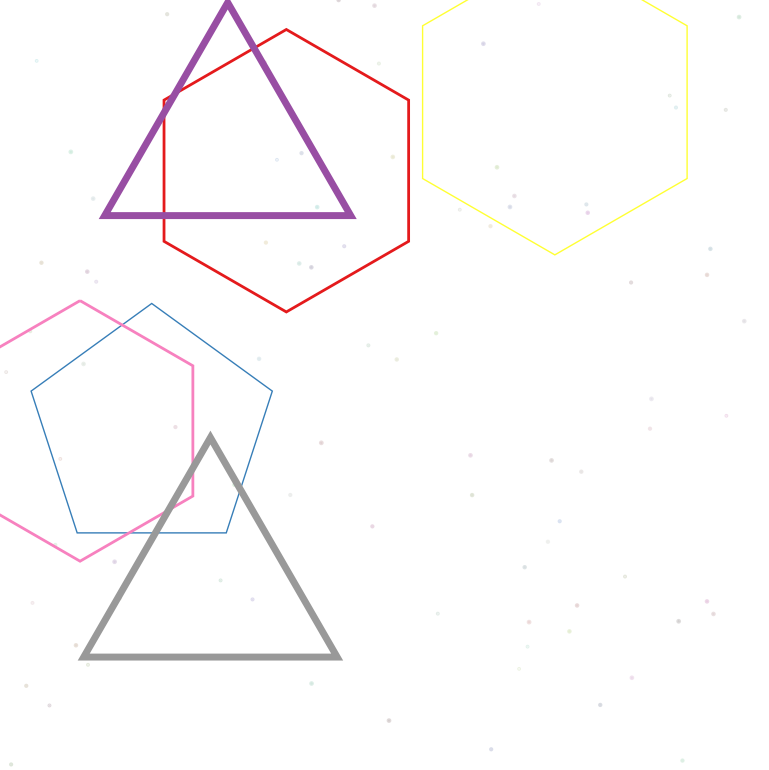[{"shape": "hexagon", "thickness": 1, "radius": 0.92, "center": [0.372, 0.778]}, {"shape": "pentagon", "thickness": 0.5, "radius": 0.82, "center": [0.197, 0.441]}, {"shape": "triangle", "thickness": 2.5, "radius": 0.92, "center": [0.296, 0.812]}, {"shape": "hexagon", "thickness": 0.5, "radius": 0.99, "center": [0.721, 0.867]}, {"shape": "hexagon", "thickness": 1, "radius": 0.85, "center": [0.104, 0.44]}, {"shape": "triangle", "thickness": 2.5, "radius": 0.95, "center": [0.273, 0.242]}]